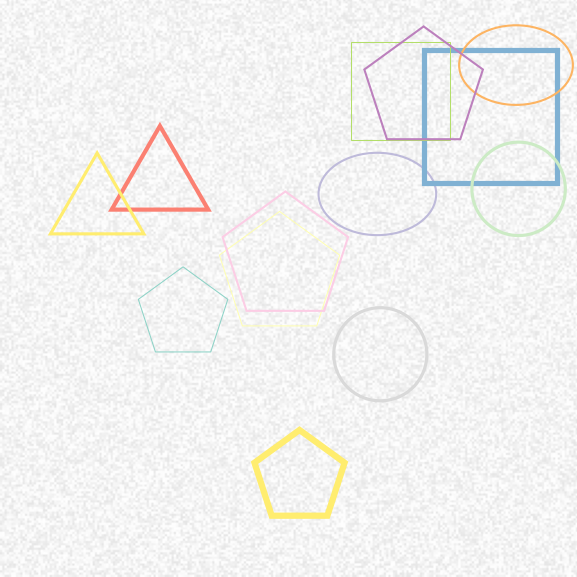[{"shape": "pentagon", "thickness": 0.5, "radius": 0.41, "center": [0.317, 0.456]}, {"shape": "pentagon", "thickness": 0.5, "radius": 0.55, "center": [0.484, 0.523]}, {"shape": "oval", "thickness": 1, "radius": 0.51, "center": [0.653, 0.663]}, {"shape": "triangle", "thickness": 2, "radius": 0.48, "center": [0.277, 0.684]}, {"shape": "square", "thickness": 2.5, "radius": 0.58, "center": [0.849, 0.798]}, {"shape": "oval", "thickness": 1, "radius": 0.49, "center": [0.894, 0.886]}, {"shape": "square", "thickness": 0.5, "radius": 0.43, "center": [0.693, 0.842]}, {"shape": "pentagon", "thickness": 1, "radius": 0.57, "center": [0.494, 0.553]}, {"shape": "circle", "thickness": 1.5, "radius": 0.4, "center": [0.659, 0.386]}, {"shape": "pentagon", "thickness": 1, "radius": 0.54, "center": [0.734, 0.845]}, {"shape": "circle", "thickness": 1.5, "radius": 0.4, "center": [0.898, 0.672]}, {"shape": "pentagon", "thickness": 3, "radius": 0.41, "center": [0.519, 0.173]}, {"shape": "triangle", "thickness": 1.5, "radius": 0.47, "center": [0.168, 0.641]}]